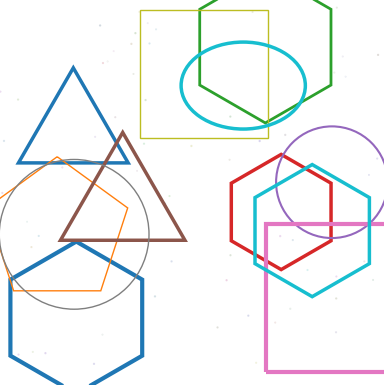[{"shape": "hexagon", "thickness": 3, "radius": 0.99, "center": [0.198, 0.175]}, {"shape": "triangle", "thickness": 2.5, "radius": 0.82, "center": [0.19, 0.659]}, {"shape": "pentagon", "thickness": 1, "radius": 0.96, "center": [0.149, 0.4]}, {"shape": "hexagon", "thickness": 2, "radius": 0.98, "center": [0.689, 0.877]}, {"shape": "hexagon", "thickness": 2.5, "radius": 0.75, "center": [0.73, 0.449]}, {"shape": "circle", "thickness": 1.5, "radius": 0.73, "center": [0.862, 0.527]}, {"shape": "triangle", "thickness": 2.5, "radius": 0.93, "center": [0.319, 0.469]}, {"shape": "square", "thickness": 3, "radius": 0.96, "center": [0.883, 0.227]}, {"shape": "circle", "thickness": 1, "radius": 0.97, "center": [0.193, 0.391]}, {"shape": "square", "thickness": 1, "radius": 0.83, "center": [0.529, 0.807]}, {"shape": "oval", "thickness": 2.5, "radius": 0.81, "center": [0.632, 0.778]}, {"shape": "hexagon", "thickness": 2.5, "radius": 0.86, "center": [0.811, 0.401]}]